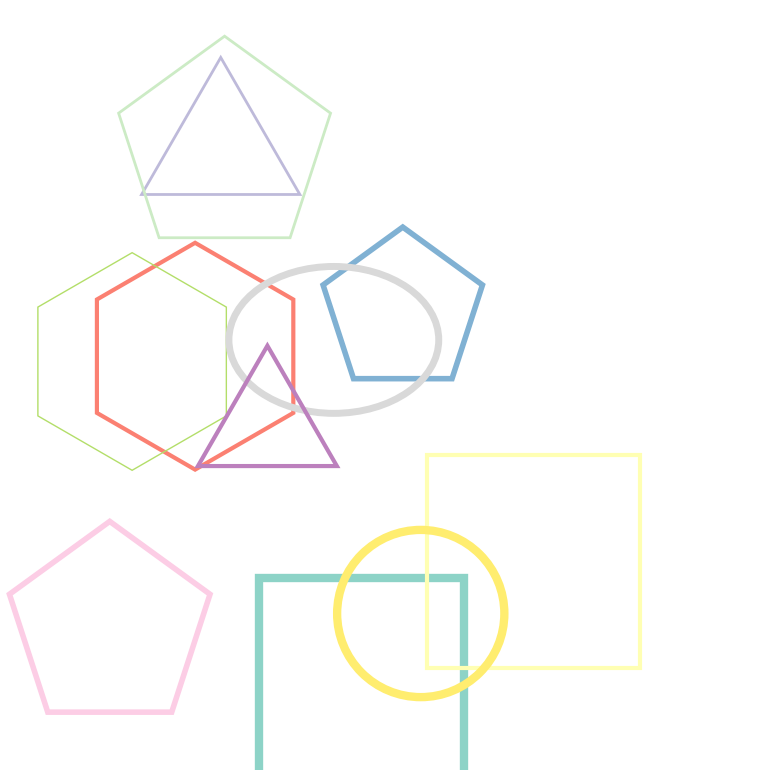[{"shape": "square", "thickness": 3, "radius": 0.67, "center": [0.47, 0.116]}, {"shape": "square", "thickness": 1.5, "radius": 0.69, "center": [0.693, 0.271]}, {"shape": "triangle", "thickness": 1, "radius": 0.59, "center": [0.287, 0.807]}, {"shape": "hexagon", "thickness": 1.5, "radius": 0.74, "center": [0.253, 0.537]}, {"shape": "pentagon", "thickness": 2, "radius": 0.54, "center": [0.523, 0.596]}, {"shape": "hexagon", "thickness": 0.5, "radius": 0.71, "center": [0.172, 0.531]}, {"shape": "pentagon", "thickness": 2, "radius": 0.68, "center": [0.143, 0.186]}, {"shape": "oval", "thickness": 2.5, "radius": 0.68, "center": [0.434, 0.559]}, {"shape": "triangle", "thickness": 1.5, "radius": 0.52, "center": [0.347, 0.447]}, {"shape": "pentagon", "thickness": 1, "radius": 0.72, "center": [0.292, 0.808]}, {"shape": "circle", "thickness": 3, "radius": 0.54, "center": [0.546, 0.203]}]